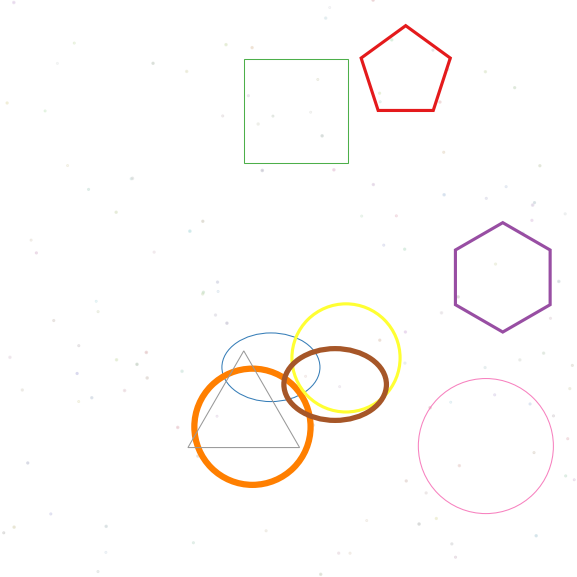[{"shape": "pentagon", "thickness": 1.5, "radius": 0.41, "center": [0.703, 0.874]}, {"shape": "oval", "thickness": 0.5, "radius": 0.42, "center": [0.469, 0.363]}, {"shape": "square", "thickness": 0.5, "radius": 0.45, "center": [0.512, 0.807]}, {"shape": "hexagon", "thickness": 1.5, "radius": 0.47, "center": [0.871, 0.519]}, {"shape": "circle", "thickness": 3, "radius": 0.5, "center": [0.437, 0.26]}, {"shape": "circle", "thickness": 1.5, "radius": 0.47, "center": [0.599, 0.379]}, {"shape": "oval", "thickness": 2.5, "radius": 0.44, "center": [0.58, 0.333]}, {"shape": "circle", "thickness": 0.5, "radius": 0.58, "center": [0.841, 0.227]}, {"shape": "triangle", "thickness": 0.5, "radius": 0.56, "center": [0.422, 0.28]}]